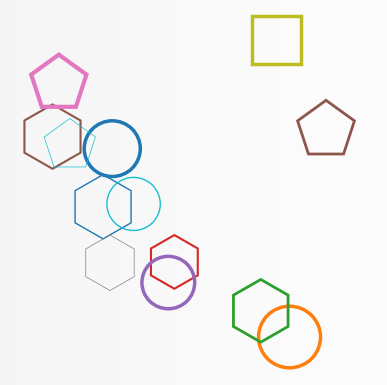[{"shape": "circle", "thickness": 2.5, "radius": 0.36, "center": [0.29, 0.614]}, {"shape": "hexagon", "thickness": 1, "radius": 0.42, "center": [0.266, 0.463]}, {"shape": "circle", "thickness": 2.5, "radius": 0.4, "center": [0.747, 0.125]}, {"shape": "hexagon", "thickness": 2, "radius": 0.41, "center": [0.673, 0.193]}, {"shape": "hexagon", "thickness": 1.5, "radius": 0.35, "center": [0.45, 0.32]}, {"shape": "circle", "thickness": 2.5, "radius": 0.34, "center": [0.434, 0.266]}, {"shape": "hexagon", "thickness": 1.5, "radius": 0.42, "center": [0.135, 0.645]}, {"shape": "pentagon", "thickness": 2, "radius": 0.39, "center": [0.841, 0.662]}, {"shape": "pentagon", "thickness": 3, "radius": 0.37, "center": [0.152, 0.783]}, {"shape": "hexagon", "thickness": 0.5, "radius": 0.36, "center": [0.284, 0.317]}, {"shape": "square", "thickness": 2.5, "radius": 0.31, "center": [0.713, 0.896]}, {"shape": "pentagon", "thickness": 0.5, "radius": 0.35, "center": [0.18, 0.623]}, {"shape": "circle", "thickness": 1, "radius": 0.34, "center": [0.345, 0.47]}]